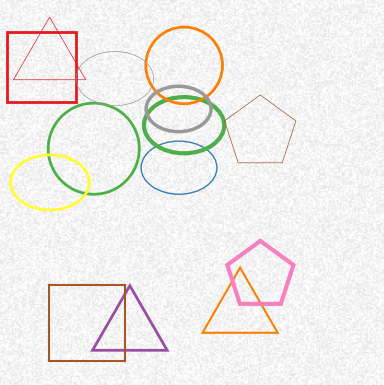[{"shape": "triangle", "thickness": 0.5, "radius": 0.54, "center": [0.129, 0.847]}, {"shape": "square", "thickness": 2, "radius": 0.45, "center": [0.107, 0.826]}, {"shape": "oval", "thickness": 1, "radius": 0.49, "center": [0.465, 0.564]}, {"shape": "circle", "thickness": 2, "radius": 0.59, "center": [0.244, 0.614]}, {"shape": "oval", "thickness": 3, "radius": 0.52, "center": [0.478, 0.675]}, {"shape": "triangle", "thickness": 2, "radius": 0.56, "center": [0.337, 0.146]}, {"shape": "circle", "thickness": 2, "radius": 0.5, "center": [0.478, 0.83]}, {"shape": "triangle", "thickness": 1.5, "radius": 0.56, "center": [0.624, 0.192]}, {"shape": "oval", "thickness": 2, "radius": 0.51, "center": [0.13, 0.526]}, {"shape": "square", "thickness": 1.5, "radius": 0.49, "center": [0.227, 0.161]}, {"shape": "pentagon", "thickness": 0.5, "radius": 0.49, "center": [0.676, 0.656]}, {"shape": "pentagon", "thickness": 3, "radius": 0.45, "center": [0.676, 0.284]}, {"shape": "oval", "thickness": 0.5, "radius": 0.5, "center": [0.298, 0.796]}, {"shape": "oval", "thickness": 2.5, "radius": 0.42, "center": [0.464, 0.717]}]